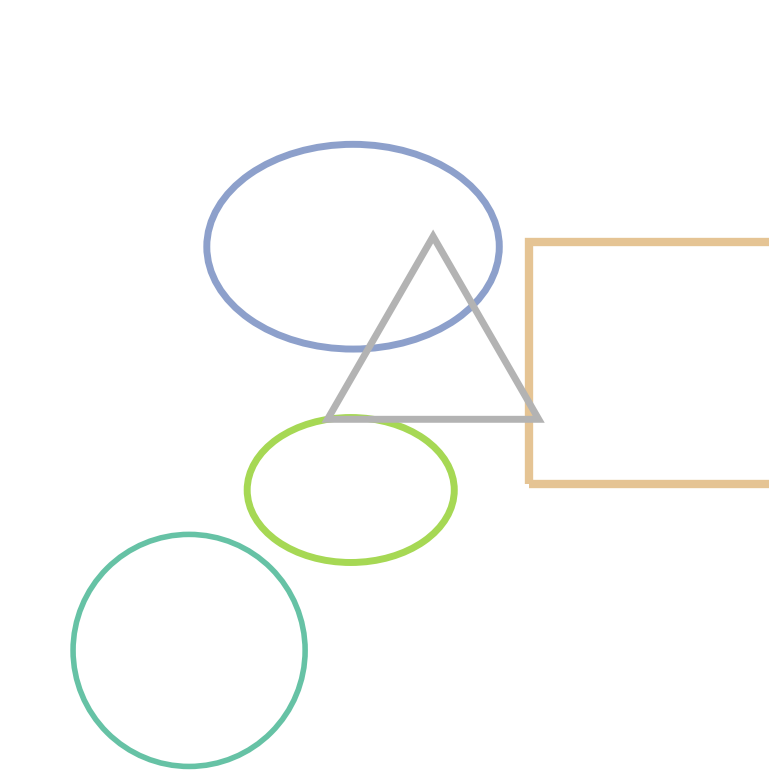[{"shape": "circle", "thickness": 2, "radius": 0.75, "center": [0.246, 0.155]}, {"shape": "oval", "thickness": 2.5, "radius": 0.95, "center": [0.459, 0.68]}, {"shape": "oval", "thickness": 2.5, "radius": 0.67, "center": [0.455, 0.364]}, {"shape": "square", "thickness": 3, "radius": 0.79, "center": [0.844, 0.528]}, {"shape": "triangle", "thickness": 2.5, "radius": 0.79, "center": [0.562, 0.535]}]